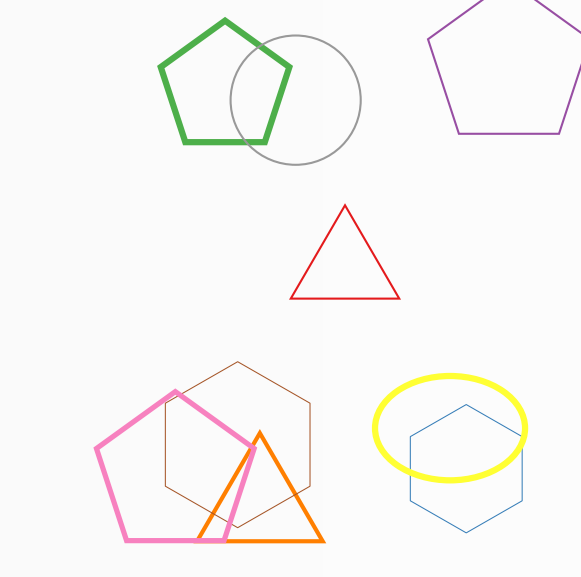[{"shape": "triangle", "thickness": 1, "radius": 0.54, "center": [0.594, 0.536]}, {"shape": "hexagon", "thickness": 0.5, "radius": 0.56, "center": [0.802, 0.188]}, {"shape": "pentagon", "thickness": 3, "radius": 0.58, "center": [0.387, 0.847]}, {"shape": "pentagon", "thickness": 1, "radius": 0.73, "center": [0.876, 0.886]}, {"shape": "triangle", "thickness": 2, "radius": 0.62, "center": [0.447, 0.124]}, {"shape": "oval", "thickness": 3, "radius": 0.65, "center": [0.774, 0.258]}, {"shape": "hexagon", "thickness": 0.5, "radius": 0.72, "center": [0.409, 0.229]}, {"shape": "pentagon", "thickness": 2.5, "radius": 0.71, "center": [0.302, 0.178]}, {"shape": "circle", "thickness": 1, "radius": 0.56, "center": [0.509, 0.826]}]